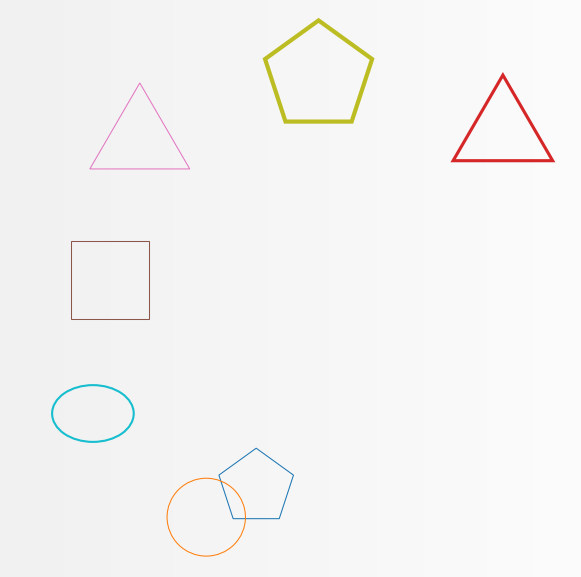[{"shape": "pentagon", "thickness": 0.5, "radius": 0.34, "center": [0.441, 0.156]}, {"shape": "circle", "thickness": 0.5, "radius": 0.34, "center": [0.355, 0.104]}, {"shape": "triangle", "thickness": 1.5, "radius": 0.49, "center": [0.865, 0.77]}, {"shape": "square", "thickness": 0.5, "radius": 0.34, "center": [0.189, 0.514]}, {"shape": "triangle", "thickness": 0.5, "radius": 0.5, "center": [0.24, 0.756]}, {"shape": "pentagon", "thickness": 2, "radius": 0.48, "center": [0.548, 0.867]}, {"shape": "oval", "thickness": 1, "radius": 0.35, "center": [0.16, 0.283]}]